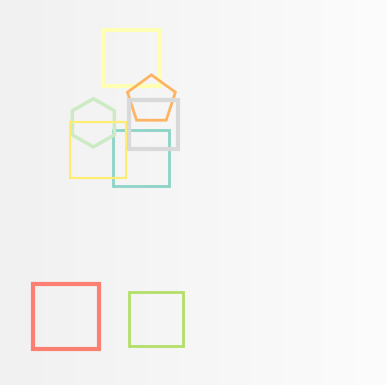[{"shape": "square", "thickness": 2, "radius": 0.36, "center": [0.363, 0.591]}, {"shape": "square", "thickness": 3, "radius": 0.37, "center": [0.338, 0.85]}, {"shape": "square", "thickness": 3, "radius": 0.42, "center": [0.171, 0.179]}, {"shape": "pentagon", "thickness": 2, "radius": 0.33, "center": [0.391, 0.74]}, {"shape": "square", "thickness": 2, "radius": 0.35, "center": [0.402, 0.171]}, {"shape": "square", "thickness": 3, "radius": 0.32, "center": [0.396, 0.677]}, {"shape": "hexagon", "thickness": 2.5, "radius": 0.31, "center": [0.241, 0.681]}, {"shape": "square", "thickness": 1.5, "radius": 0.36, "center": [0.253, 0.609]}]